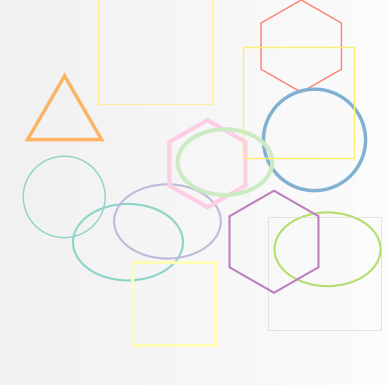[{"shape": "oval", "thickness": 1.5, "radius": 0.71, "center": [0.33, 0.371]}, {"shape": "circle", "thickness": 1, "radius": 0.53, "center": [0.166, 0.489]}, {"shape": "square", "thickness": 2, "radius": 0.54, "center": [0.448, 0.212]}, {"shape": "oval", "thickness": 1.5, "radius": 0.69, "center": [0.432, 0.425]}, {"shape": "hexagon", "thickness": 1, "radius": 0.6, "center": [0.777, 0.88]}, {"shape": "circle", "thickness": 2.5, "radius": 0.66, "center": [0.812, 0.637]}, {"shape": "triangle", "thickness": 2.5, "radius": 0.55, "center": [0.167, 0.692]}, {"shape": "oval", "thickness": 1.5, "radius": 0.68, "center": [0.845, 0.352]}, {"shape": "hexagon", "thickness": 3, "radius": 0.57, "center": [0.535, 0.575]}, {"shape": "square", "thickness": 0.5, "radius": 0.73, "center": [0.837, 0.289]}, {"shape": "hexagon", "thickness": 1.5, "radius": 0.66, "center": [0.707, 0.372]}, {"shape": "oval", "thickness": 3, "radius": 0.61, "center": [0.581, 0.579]}, {"shape": "square", "thickness": 0.5, "radius": 0.74, "center": [0.4, 0.878]}, {"shape": "square", "thickness": 1, "radius": 0.72, "center": [0.771, 0.733]}]